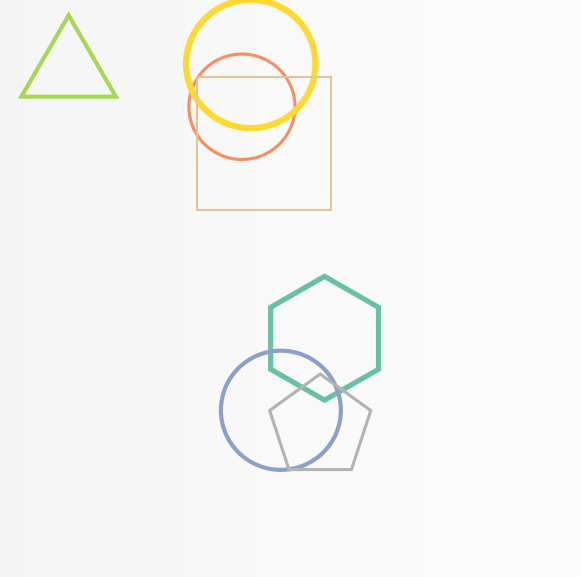[{"shape": "hexagon", "thickness": 2.5, "radius": 0.54, "center": [0.558, 0.413]}, {"shape": "circle", "thickness": 1.5, "radius": 0.46, "center": [0.416, 0.814]}, {"shape": "circle", "thickness": 2, "radius": 0.52, "center": [0.483, 0.289]}, {"shape": "triangle", "thickness": 2, "radius": 0.47, "center": [0.118, 0.879]}, {"shape": "circle", "thickness": 3, "radius": 0.56, "center": [0.431, 0.888]}, {"shape": "square", "thickness": 1, "radius": 0.58, "center": [0.454, 0.751]}, {"shape": "pentagon", "thickness": 1.5, "radius": 0.46, "center": [0.551, 0.26]}]